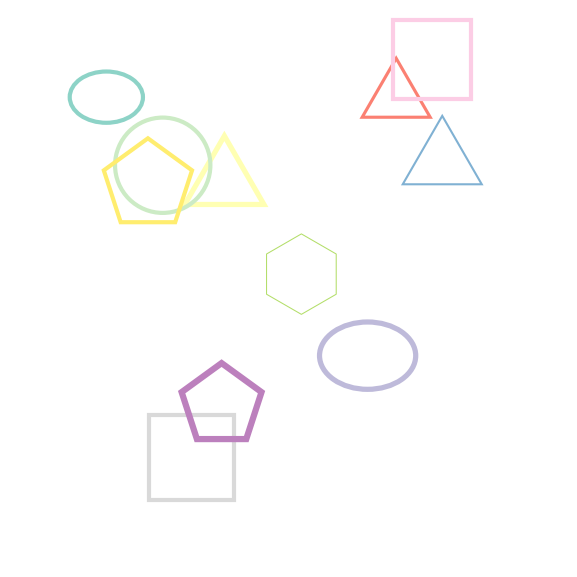[{"shape": "oval", "thickness": 2, "radius": 0.32, "center": [0.184, 0.831]}, {"shape": "triangle", "thickness": 2.5, "radius": 0.4, "center": [0.389, 0.685]}, {"shape": "oval", "thickness": 2.5, "radius": 0.42, "center": [0.637, 0.383]}, {"shape": "triangle", "thickness": 1.5, "radius": 0.34, "center": [0.686, 0.83]}, {"shape": "triangle", "thickness": 1, "radius": 0.39, "center": [0.766, 0.72]}, {"shape": "hexagon", "thickness": 0.5, "radius": 0.35, "center": [0.522, 0.524]}, {"shape": "square", "thickness": 2, "radius": 0.34, "center": [0.748, 0.896]}, {"shape": "square", "thickness": 2, "radius": 0.37, "center": [0.332, 0.206]}, {"shape": "pentagon", "thickness": 3, "radius": 0.36, "center": [0.384, 0.298]}, {"shape": "circle", "thickness": 2, "radius": 0.41, "center": [0.282, 0.713]}, {"shape": "pentagon", "thickness": 2, "radius": 0.4, "center": [0.256, 0.679]}]